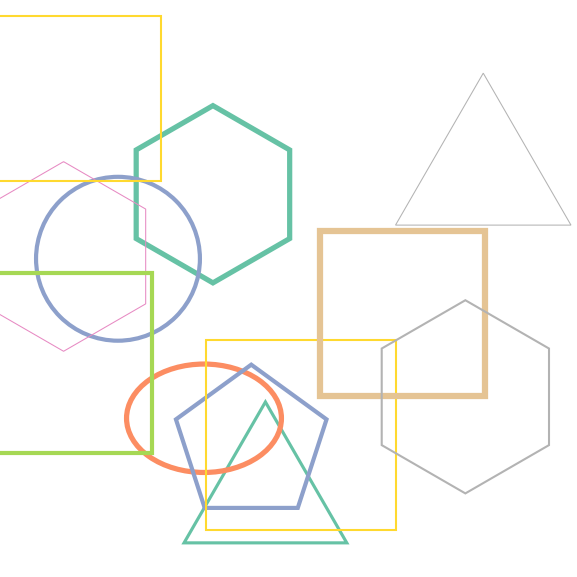[{"shape": "triangle", "thickness": 1.5, "radius": 0.81, "center": [0.46, 0.14]}, {"shape": "hexagon", "thickness": 2.5, "radius": 0.77, "center": [0.369, 0.663]}, {"shape": "oval", "thickness": 2.5, "radius": 0.67, "center": [0.353, 0.275]}, {"shape": "pentagon", "thickness": 2, "radius": 0.69, "center": [0.435, 0.231]}, {"shape": "circle", "thickness": 2, "radius": 0.71, "center": [0.204, 0.551]}, {"shape": "hexagon", "thickness": 0.5, "radius": 0.82, "center": [0.11, 0.555]}, {"shape": "square", "thickness": 2, "radius": 0.78, "center": [0.107, 0.37]}, {"shape": "square", "thickness": 1, "radius": 0.72, "center": [0.135, 0.828]}, {"shape": "square", "thickness": 1, "radius": 0.82, "center": [0.521, 0.246]}, {"shape": "square", "thickness": 3, "radius": 0.71, "center": [0.698, 0.457]}, {"shape": "hexagon", "thickness": 1, "radius": 0.84, "center": [0.806, 0.312]}, {"shape": "triangle", "thickness": 0.5, "radius": 0.88, "center": [0.837, 0.697]}]